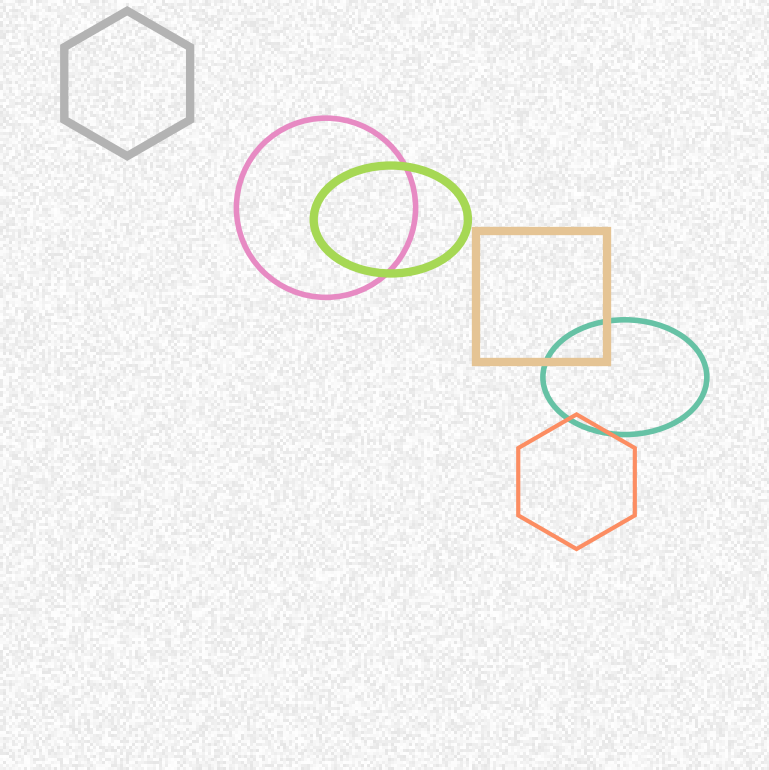[{"shape": "oval", "thickness": 2, "radius": 0.53, "center": [0.812, 0.51]}, {"shape": "hexagon", "thickness": 1.5, "radius": 0.44, "center": [0.749, 0.374]}, {"shape": "circle", "thickness": 2, "radius": 0.58, "center": [0.423, 0.73]}, {"shape": "oval", "thickness": 3, "radius": 0.5, "center": [0.508, 0.715]}, {"shape": "square", "thickness": 3, "radius": 0.43, "center": [0.703, 0.614]}, {"shape": "hexagon", "thickness": 3, "radius": 0.47, "center": [0.165, 0.892]}]